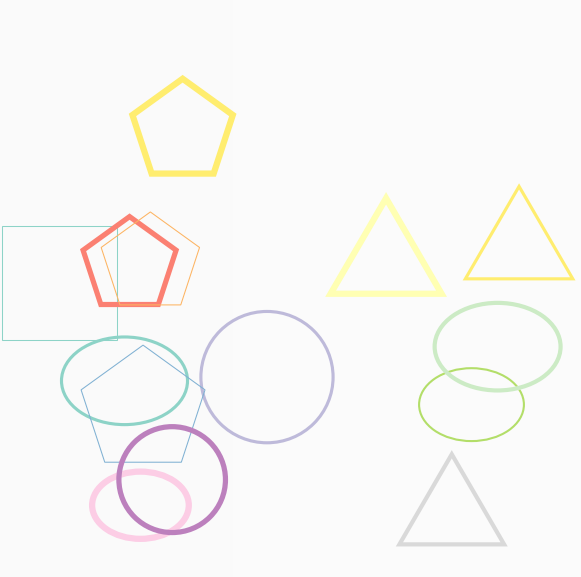[{"shape": "square", "thickness": 0.5, "radius": 0.49, "center": [0.102, 0.508]}, {"shape": "oval", "thickness": 1.5, "radius": 0.54, "center": [0.214, 0.34]}, {"shape": "triangle", "thickness": 3, "radius": 0.55, "center": [0.664, 0.546]}, {"shape": "circle", "thickness": 1.5, "radius": 0.57, "center": [0.459, 0.346]}, {"shape": "pentagon", "thickness": 2.5, "radius": 0.42, "center": [0.223, 0.54]}, {"shape": "pentagon", "thickness": 0.5, "radius": 0.56, "center": [0.246, 0.289]}, {"shape": "pentagon", "thickness": 0.5, "radius": 0.44, "center": [0.259, 0.543]}, {"shape": "oval", "thickness": 1, "radius": 0.45, "center": [0.811, 0.298]}, {"shape": "oval", "thickness": 3, "radius": 0.42, "center": [0.242, 0.124]}, {"shape": "triangle", "thickness": 2, "radius": 0.52, "center": [0.777, 0.109]}, {"shape": "circle", "thickness": 2.5, "radius": 0.46, "center": [0.296, 0.169]}, {"shape": "oval", "thickness": 2, "radius": 0.54, "center": [0.856, 0.399]}, {"shape": "triangle", "thickness": 1.5, "radius": 0.53, "center": [0.893, 0.57]}, {"shape": "pentagon", "thickness": 3, "radius": 0.45, "center": [0.314, 0.772]}]